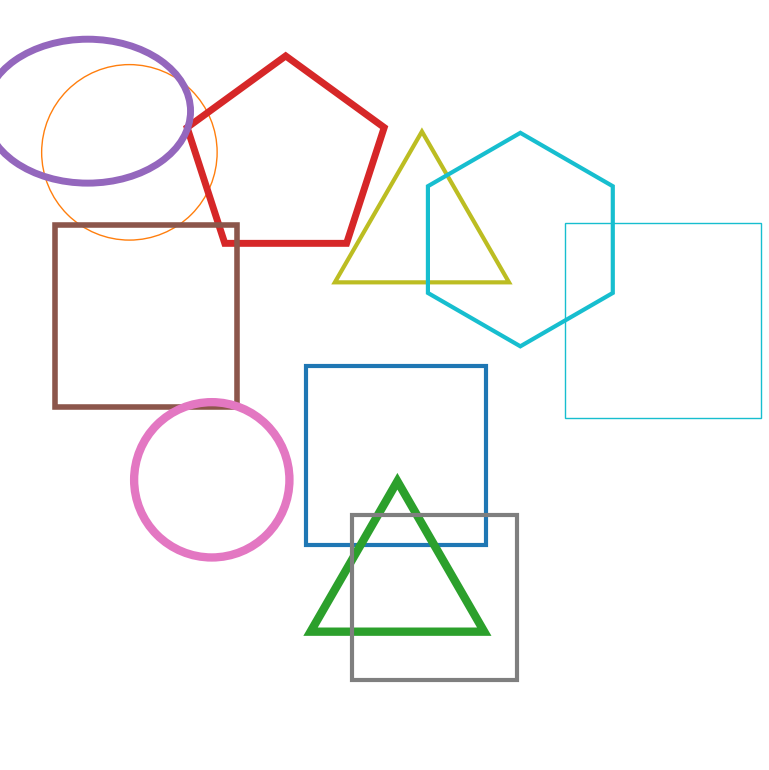[{"shape": "square", "thickness": 1.5, "radius": 0.58, "center": [0.514, 0.408]}, {"shape": "circle", "thickness": 0.5, "radius": 0.57, "center": [0.168, 0.802]}, {"shape": "triangle", "thickness": 3, "radius": 0.65, "center": [0.516, 0.245]}, {"shape": "pentagon", "thickness": 2.5, "radius": 0.67, "center": [0.371, 0.793]}, {"shape": "oval", "thickness": 2.5, "radius": 0.67, "center": [0.114, 0.856]}, {"shape": "square", "thickness": 2, "radius": 0.59, "center": [0.19, 0.59]}, {"shape": "circle", "thickness": 3, "radius": 0.5, "center": [0.275, 0.377]}, {"shape": "square", "thickness": 1.5, "radius": 0.53, "center": [0.564, 0.224]}, {"shape": "triangle", "thickness": 1.5, "radius": 0.65, "center": [0.548, 0.699]}, {"shape": "square", "thickness": 0.5, "radius": 0.63, "center": [0.861, 0.584]}, {"shape": "hexagon", "thickness": 1.5, "radius": 0.69, "center": [0.676, 0.689]}]